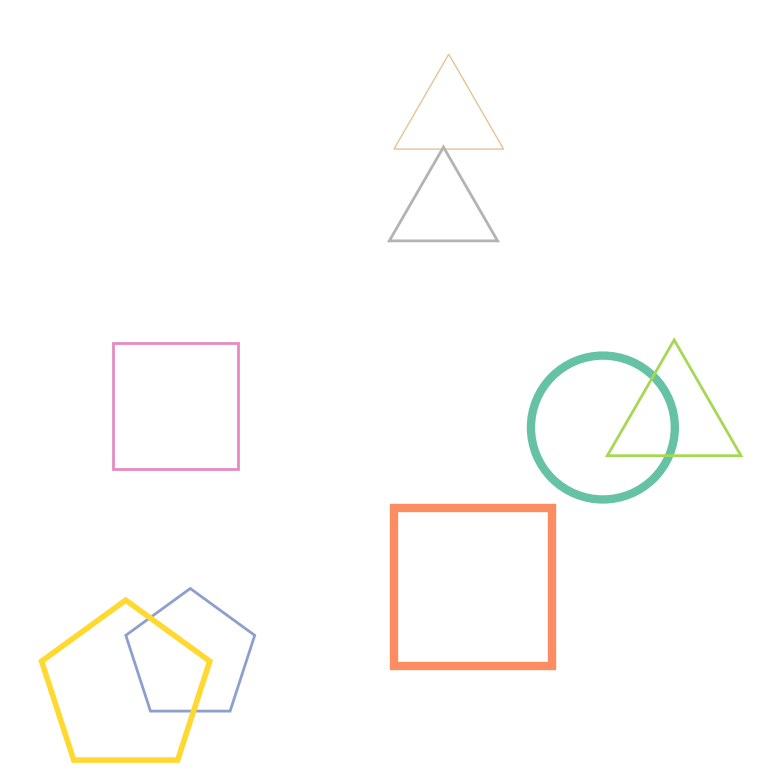[{"shape": "circle", "thickness": 3, "radius": 0.47, "center": [0.783, 0.445]}, {"shape": "square", "thickness": 3, "radius": 0.51, "center": [0.614, 0.238]}, {"shape": "pentagon", "thickness": 1, "radius": 0.44, "center": [0.247, 0.148]}, {"shape": "square", "thickness": 1, "radius": 0.41, "center": [0.228, 0.473]}, {"shape": "triangle", "thickness": 1, "radius": 0.5, "center": [0.876, 0.458]}, {"shape": "pentagon", "thickness": 2, "radius": 0.57, "center": [0.163, 0.106]}, {"shape": "triangle", "thickness": 0.5, "radius": 0.41, "center": [0.583, 0.847]}, {"shape": "triangle", "thickness": 1, "radius": 0.41, "center": [0.576, 0.728]}]